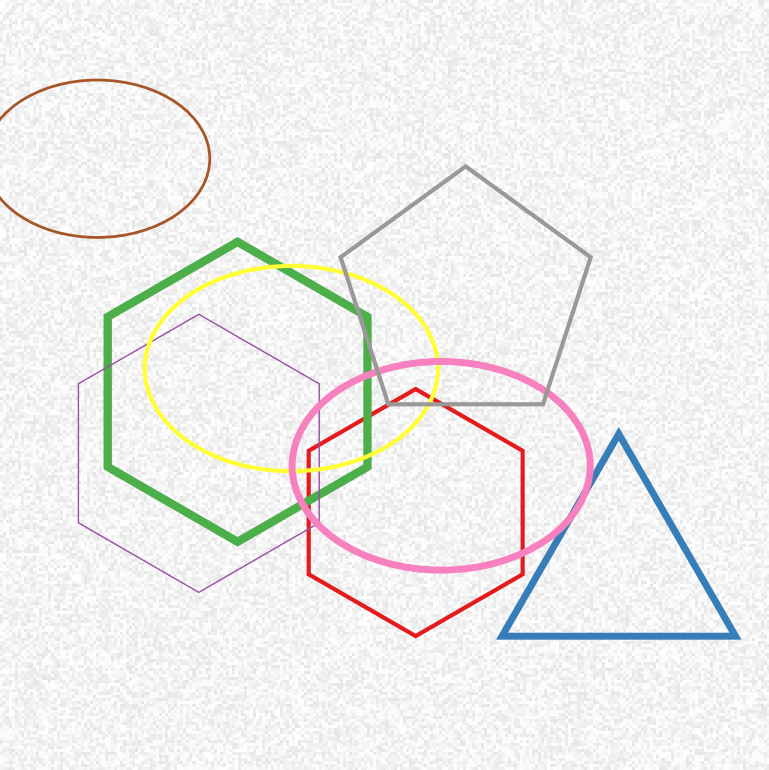[{"shape": "hexagon", "thickness": 1.5, "radius": 0.8, "center": [0.54, 0.334]}, {"shape": "triangle", "thickness": 2.5, "radius": 0.88, "center": [0.804, 0.261]}, {"shape": "hexagon", "thickness": 3, "radius": 0.97, "center": [0.309, 0.491]}, {"shape": "hexagon", "thickness": 0.5, "radius": 0.9, "center": [0.258, 0.411]}, {"shape": "oval", "thickness": 1.5, "radius": 0.95, "center": [0.378, 0.521]}, {"shape": "oval", "thickness": 1, "radius": 0.73, "center": [0.126, 0.794]}, {"shape": "oval", "thickness": 2.5, "radius": 0.97, "center": [0.573, 0.395]}, {"shape": "pentagon", "thickness": 1.5, "radius": 0.85, "center": [0.605, 0.613]}]